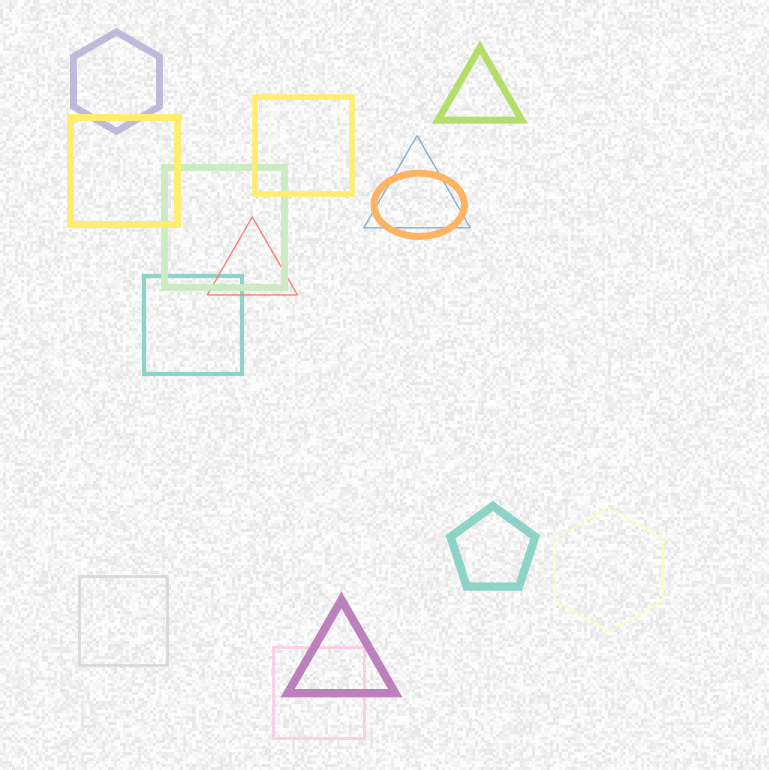[{"shape": "square", "thickness": 1.5, "radius": 0.32, "center": [0.251, 0.578]}, {"shape": "pentagon", "thickness": 3, "radius": 0.29, "center": [0.64, 0.285]}, {"shape": "hexagon", "thickness": 0.5, "radius": 0.4, "center": [0.791, 0.26]}, {"shape": "hexagon", "thickness": 2.5, "radius": 0.32, "center": [0.151, 0.894]}, {"shape": "triangle", "thickness": 0.5, "radius": 0.34, "center": [0.328, 0.651]}, {"shape": "triangle", "thickness": 0.5, "radius": 0.4, "center": [0.542, 0.744]}, {"shape": "oval", "thickness": 2.5, "radius": 0.29, "center": [0.544, 0.734]}, {"shape": "triangle", "thickness": 2.5, "radius": 0.31, "center": [0.623, 0.875]}, {"shape": "square", "thickness": 1, "radius": 0.3, "center": [0.414, 0.101]}, {"shape": "square", "thickness": 1, "radius": 0.29, "center": [0.16, 0.195]}, {"shape": "triangle", "thickness": 3, "radius": 0.4, "center": [0.443, 0.14]}, {"shape": "square", "thickness": 2.5, "radius": 0.39, "center": [0.291, 0.705]}, {"shape": "square", "thickness": 2.5, "radius": 0.35, "center": [0.16, 0.779]}, {"shape": "square", "thickness": 2, "radius": 0.31, "center": [0.394, 0.811]}]